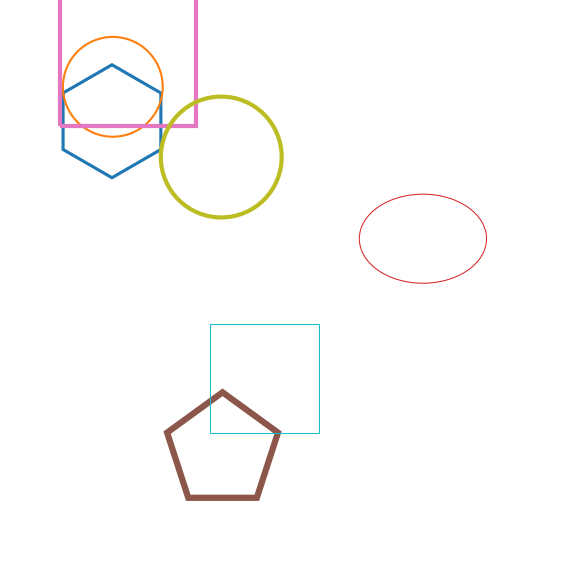[{"shape": "hexagon", "thickness": 1.5, "radius": 0.49, "center": [0.194, 0.789]}, {"shape": "circle", "thickness": 1, "radius": 0.43, "center": [0.195, 0.849]}, {"shape": "oval", "thickness": 0.5, "radius": 0.55, "center": [0.732, 0.586]}, {"shape": "pentagon", "thickness": 3, "radius": 0.5, "center": [0.385, 0.219]}, {"shape": "square", "thickness": 2, "radius": 0.59, "center": [0.222, 0.898]}, {"shape": "circle", "thickness": 2, "radius": 0.52, "center": [0.383, 0.727]}, {"shape": "square", "thickness": 0.5, "radius": 0.47, "center": [0.458, 0.344]}]